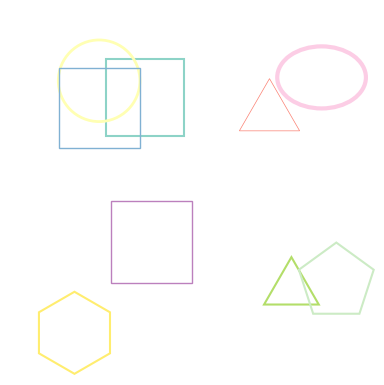[{"shape": "square", "thickness": 1.5, "radius": 0.5, "center": [0.376, 0.747]}, {"shape": "circle", "thickness": 2, "radius": 0.53, "center": [0.257, 0.79]}, {"shape": "triangle", "thickness": 0.5, "radius": 0.45, "center": [0.7, 0.705]}, {"shape": "square", "thickness": 1, "radius": 0.52, "center": [0.258, 0.719]}, {"shape": "triangle", "thickness": 1.5, "radius": 0.41, "center": [0.757, 0.25]}, {"shape": "oval", "thickness": 3, "radius": 0.58, "center": [0.835, 0.799]}, {"shape": "square", "thickness": 1, "radius": 0.53, "center": [0.393, 0.371]}, {"shape": "pentagon", "thickness": 1.5, "radius": 0.51, "center": [0.874, 0.268]}, {"shape": "hexagon", "thickness": 1.5, "radius": 0.53, "center": [0.193, 0.136]}]